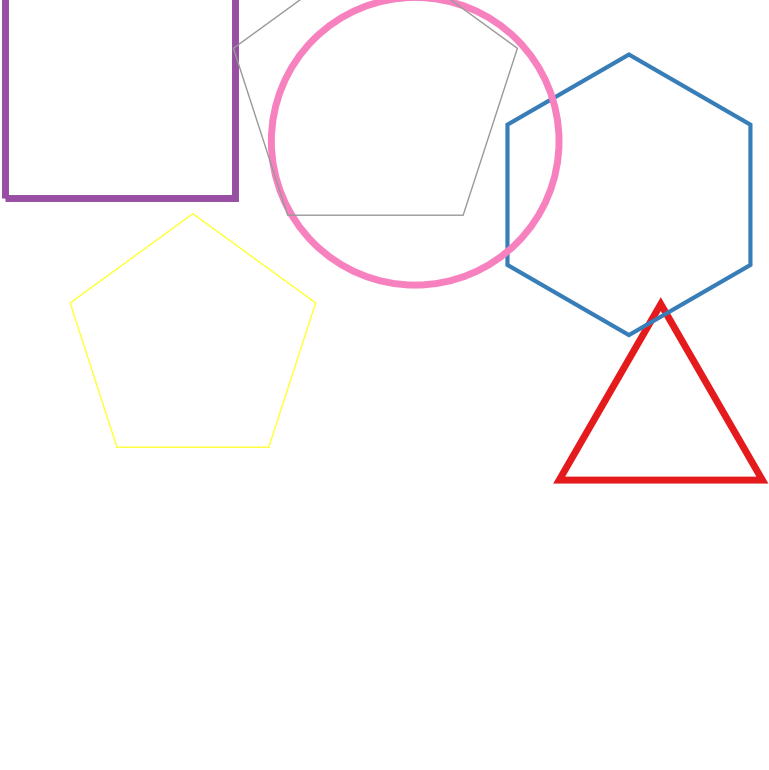[{"shape": "triangle", "thickness": 2.5, "radius": 0.76, "center": [0.858, 0.453]}, {"shape": "hexagon", "thickness": 1.5, "radius": 0.91, "center": [0.817, 0.747]}, {"shape": "square", "thickness": 2.5, "radius": 0.75, "center": [0.156, 0.893]}, {"shape": "pentagon", "thickness": 0.5, "radius": 0.84, "center": [0.251, 0.555]}, {"shape": "circle", "thickness": 2.5, "radius": 0.93, "center": [0.539, 0.817]}, {"shape": "pentagon", "thickness": 0.5, "radius": 0.97, "center": [0.488, 0.877]}]